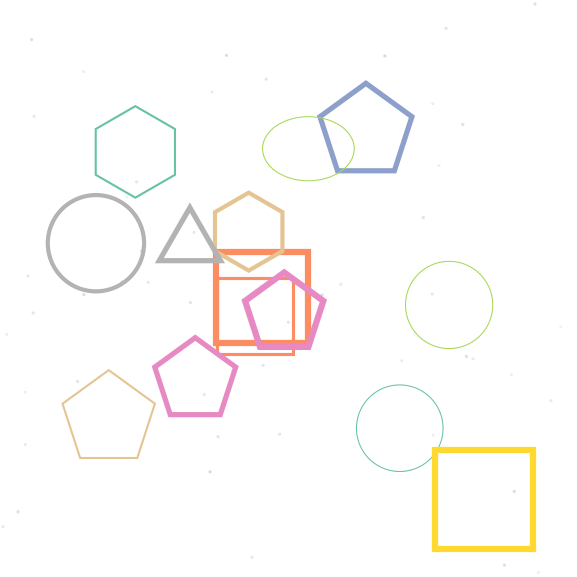[{"shape": "circle", "thickness": 0.5, "radius": 0.37, "center": [0.692, 0.258]}, {"shape": "hexagon", "thickness": 1, "radius": 0.4, "center": [0.234, 0.736]}, {"shape": "square", "thickness": 1.5, "radius": 0.33, "center": [0.442, 0.452]}, {"shape": "square", "thickness": 3, "radius": 0.4, "center": [0.454, 0.484]}, {"shape": "pentagon", "thickness": 2.5, "radius": 0.42, "center": [0.634, 0.771]}, {"shape": "pentagon", "thickness": 3, "radius": 0.36, "center": [0.492, 0.456]}, {"shape": "pentagon", "thickness": 2.5, "radius": 0.37, "center": [0.338, 0.341]}, {"shape": "oval", "thickness": 0.5, "radius": 0.4, "center": [0.534, 0.742]}, {"shape": "circle", "thickness": 0.5, "radius": 0.38, "center": [0.778, 0.471]}, {"shape": "square", "thickness": 3, "radius": 0.43, "center": [0.838, 0.134]}, {"shape": "hexagon", "thickness": 2, "radius": 0.34, "center": [0.431, 0.598]}, {"shape": "pentagon", "thickness": 1, "radius": 0.42, "center": [0.188, 0.274]}, {"shape": "circle", "thickness": 2, "radius": 0.42, "center": [0.166, 0.578]}, {"shape": "triangle", "thickness": 2.5, "radius": 0.31, "center": [0.329, 0.578]}]